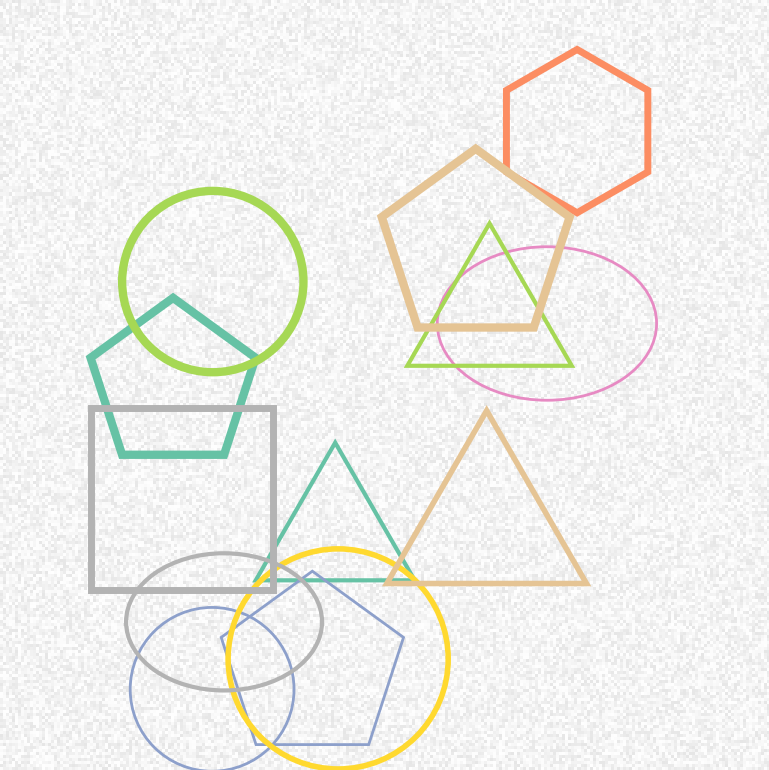[{"shape": "pentagon", "thickness": 3, "radius": 0.56, "center": [0.225, 0.501]}, {"shape": "triangle", "thickness": 1.5, "radius": 0.6, "center": [0.435, 0.306]}, {"shape": "hexagon", "thickness": 2.5, "radius": 0.53, "center": [0.75, 0.83]}, {"shape": "circle", "thickness": 1, "radius": 0.53, "center": [0.275, 0.105]}, {"shape": "pentagon", "thickness": 1, "radius": 0.62, "center": [0.406, 0.134]}, {"shape": "oval", "thickness": 1, "radius": 0.71, "center": [0.71, 0.58]}, {"shape": "circle", "thickness": 3, "radius": 0.59, "center": [0.276, 0.634]}, {"shape": "triangle", "thickness": 1.5, "radius": 0.62, "center": [0.636, 0.587]}, {"shape": "circle", "thickness": 2, "radius": 0.71, "center": [0.439, 0.144]}, {"shape": "triangle", "thickness": 2, "radius": 0.75, "center": [0.632, 0.317]}, {"shape": "pentagon", "thickness": 3, "radius": 0.64, "center": [0.618, 0.678]}, {"shape": "square", "thickness": 2.5, "radius": 0.59, "center": [0.236, 0.352]}, {"shape": "oval", "thickness": 1.5, "radius": 0.64, "center": [0.291, 0.192]}]